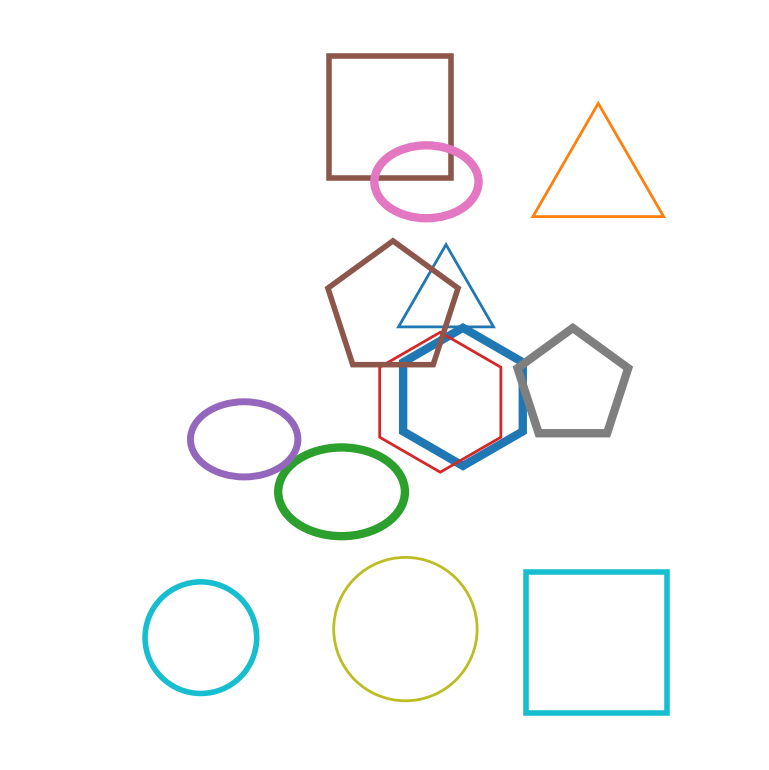[{"shape": "triangle", "thickness": 1, "radius": 0.36, "center": [0.579, 0.611]}, {"shape": "hexagon", "thickness": 3, "radius": 0.45, "center": [0.601, 0.485]}, {"shape": "triangle", "thickness": 1, "radius": 0.49, "center": [0.777, 0.768]}, {"shape": "oval", "thickness": 3, "radius": 0.41, "center": [0.444, 0.361]}, {"shape": "hexagon", "thickness": 1, "radius": 0.45, "center": [0.572, 0.478]}, {"shape": "oval", "thickness": 2.5, "radius": 0.35, "center": [0.317, 0.429]}, {"shape": "pentagon", "thickness": 2, "radius": 0.44, "center": [0.51, 0.598]}, {"shape": "square", "thickness": 2, "radius": 0.39, "center": [0.507, 0.848]}, {"shape": "oval", "thickness": 3, "radius": 0.34, "center": [0.554, 0.764]}, {"shape": "pentagon", "thickness": 3, "radius": 0.38, "center": [0.744, 0.498]}, {"shape": "circle", "thickness": 1, "radius": 0.47, "center": [0.527, 0.183]}, {"shape": "circle", "thickness": 2, "radius": 0.36, "center": [0.261, 0.172]}, {"shape": "square", "thickness": 2, "radius": 0.46, "center": [0.774, 0.165]}]